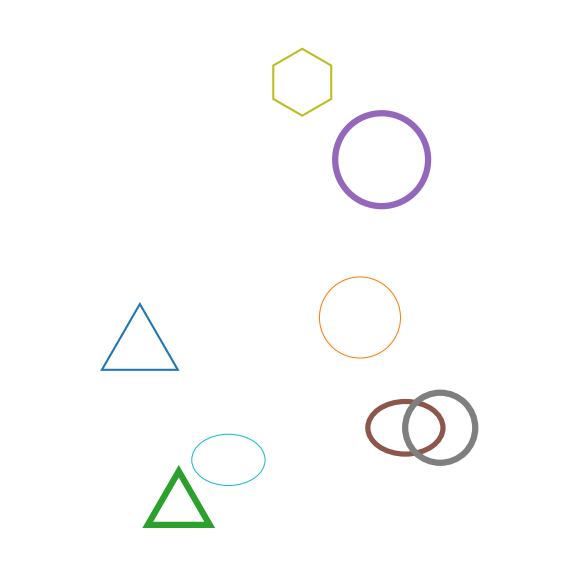[{"shape": "triangle", "thickness": 1, "radius": 0.38, "center": [0.242, 0.397]}, {"shape": "circle", "thickness": 0.5, "radius": 0.35, "center": [0.623, 0.449]}, {"shape": "triangle", "thickness": 3, "radius": 0.31, "center": [0.31, 0.121]}, {"shape": "circle", "thickness": 3, "radius": 0.4, "center": [0.661, 0.723]}, {"shape": "oval", "thickness": 2.5, "radius": 0.33, "center": [0.702, 0.258]}, {"shape": "circle", "thickness": 3, "radius": 0.3, "center": [0.762, 0.258]}, {"shape": "hexagon", "thickness": 1, "radius": 0.29, "center": [0.523, 0.857]}, {"shape": "oval", "thickness": 0.5, "radius": 0.32, "center": [0.396, 0.203]}]